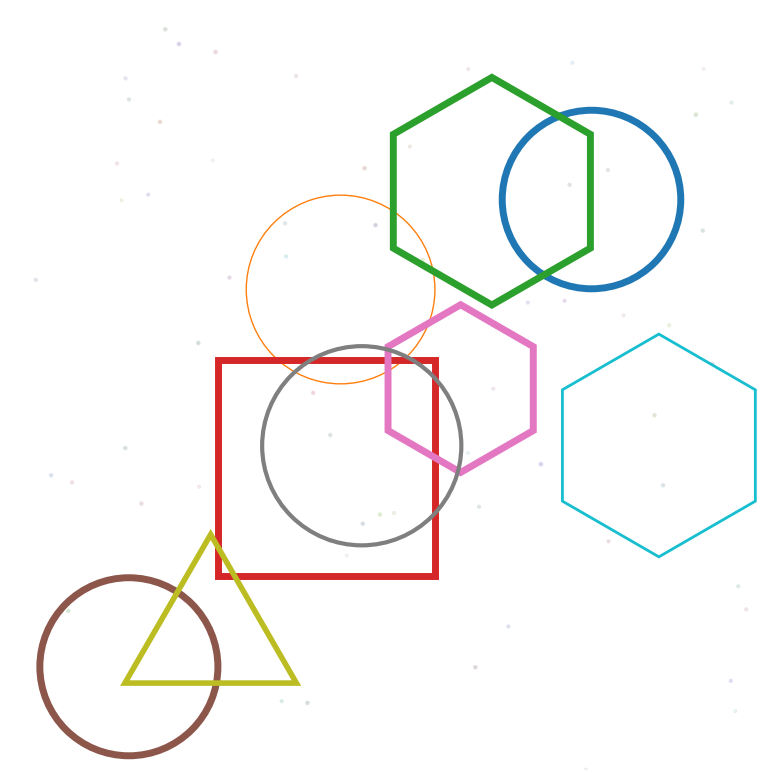[{"shape": "circle", "thickness": 2.5, "radius": 0.58, "center": [0.768, 0.741]}, {"shape": "circle", "thickness": 0.5, "radius": 0.61, "center": [0.442, 0.624]}, {"shape": "hexagon", "thickness": 2.5, "radius": 0.74, "center": [0.639, 0.752]}, {"shape": "square", "thickness": 2.5, "radius": 0.7, "center": [0.424, 0.392]}, {"shape": "circle", "thickness": 2.5, "radius": 0.58, "center": [0.167, 0.134]}, {"shape": "hexagon", "thickness": 2.5, "radius": 0.54, "center": [0.598, 0.495]}, {"shape": "circle", "thickness": 1.5, "radius": 0.65, "center": [0.47, 0.421]}, {"shape": "triangle", "thickness": 2, "radius": 0.64, "center": [0.274, 0.177]}, {"shape": "hexagon", "thickness": 1, "radius": 0.72, "center": [0.856, 0.421]}]